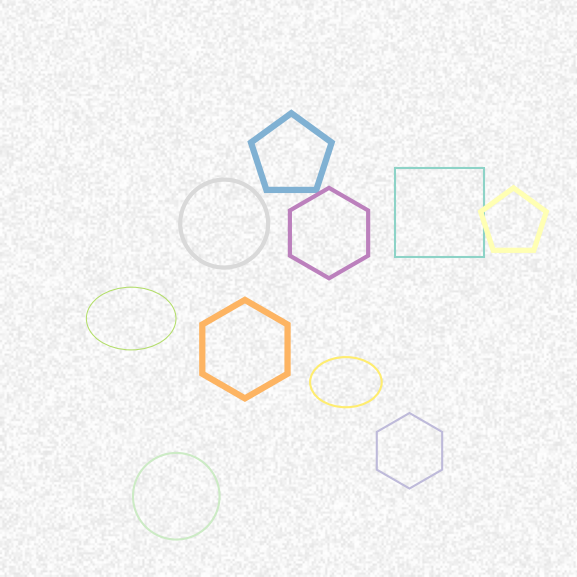[{"shape": "square", "thickness": 1, "radius": 0.39, "center": [0.761, 0.631]}, {"shape": "pentagon", "thickness": 2.5, "radius": 0.3, "center": [0.889, 0.614]}, {"shape": "hexagon", "thickness": 1, "radius": 0.33, "center": [0.709, 0.219]}, {"shape": "pentagon", "thickness": 3, "radius": 0.37, "center": [0.504, 0.73]}, {"shape": "hexagon", "thickness": 3, "radius": 0.43, "center": [0.424, 0.395]}, {"shape": "oval", "thickness": 0.5, "radius": 0.39, "center": [0.227, 0.448]}, {"shape": "circle", "thickness": 2, "radius": 0.38, "center": [0.388, 0.612]}, {"shape": "hexagon", "thickness": 2, "radius": 0.39, "center": [0.57, 0.596]}, {"shape": "circle", "thickness": 1, "radius": 0.37, "center": [0.305, 0.14]}, {"shape": "oval", "thickness": 1, "radius": 0.31, "center": [0.599, 0.337]}]